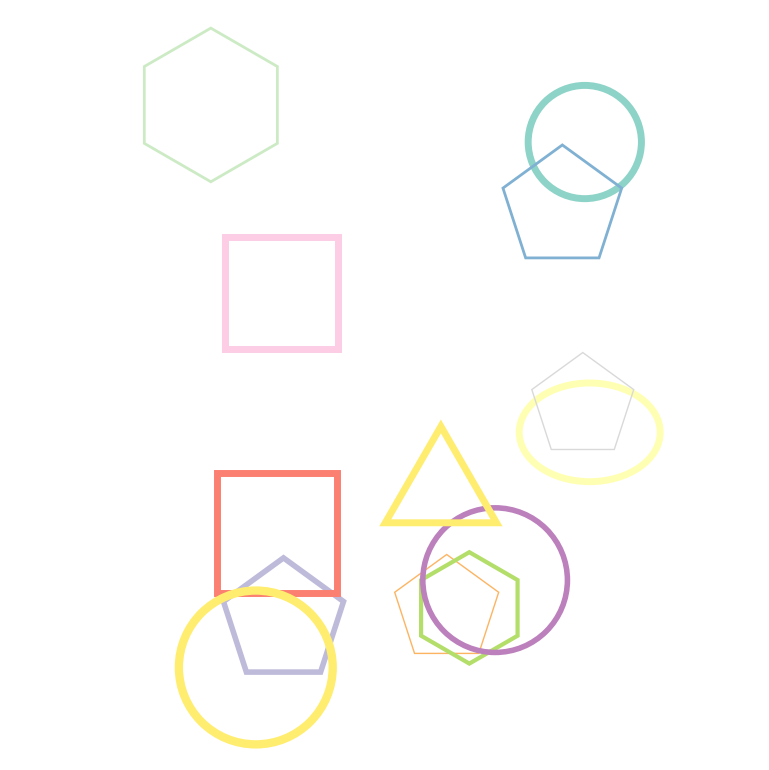[{"shape": "circle", "thickness": 2.5, "radius": 0.37, "center": [0.759, 0.816]}, {"shape": "oval", "thickness": 2.5, "radius": 0.46, "center": [0.766, 0.439]}, {"shape": "pentagon", "thickness": 2, "radius": 0.41, "center": [0.368, 0.193]}, {"shape": "square", "thickness": 2.5, "radius": 0.39, "center": [0.359, 0.308]}, {"shape": "pentagon", "thickness": 1, "radius": 0.41, "center": [0.73, 0.731]}, {"shape": "pentagon", "thickness": 0.5, "radius": 0.36, "center": [0.58, 0.209]}, {"shape": "hexagon", "thickness": 1.5, "radius": 0.36, "center": [0.61, 0.211]}, {"shape": "square", "thickness": 2.5, "radius": 0.37, "center": [0.366, 0.619]}, {"shape": "pentagon", "thickness": 0.5, "radius": 0.35, "center": [0.757, 0.473]}, {"shape": "circle", "thickness": 2, "radius": 0.47, "center": [0.643, 0.247]}, {"shape": "hexagon", "thickness": 1, "radius": 0.5, "center": [0.274, 0.864]}, {"shape": "circle", "thickness": 3, "radius": 0.5, "center": [0.332, 0.133]}, {"shape": "triangle", "thickness": 2.5, "radius": 0.42, "center": [0.573, 0.363]}]